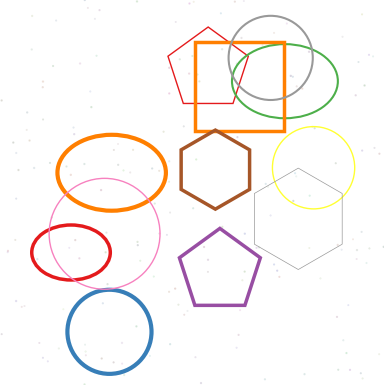[{"shape": "oval", "thickness": 2.5, "radius": 0.51, "center": [0.184, 0.344]}, {"shape": "pentagon", "thickness": 1, "radius": 0.55, "center": [0.541, 0.82]}, {"shape": "circle", "thickness": 3, "radius": 0.55, "center": [0.284, 0.138]}, {"shape": "oval", "thickness": 1.5, "radius": 0.69, "center": [0.74, 0.789]}, {"shape": "pentagon", "thickness": 2.5, "radius": 0.55, "center": [0.571, 0.296]}, {"shape": "square", "thickness": 2.5, "radius": 0.58, "center": [0.621, 0.774]}, {"shape": "oval", "thickness": 3, "radius": 0.7, "center": [0.29, 0.551]}, {"shape": "circle", "thickness": 1, "radius": 0.53, "center": [0.814, 0.564]}, {"shape": "hexagon", "thickness": 2.5, "radius": 0.51, "center": [0.559, 0.559]}, {"shape": "circle", "thickness": 1, "radius": 0.72, "center": [0.272, 0.393]}, {"shape": "hexagon", "thickness": 0.5, "radius": 0.66, "center": [0.775, 0.432]}, {"shape": "circle", "thickness": 1.5, "radius": 0.55, "center": [0.703, 0.85]}]